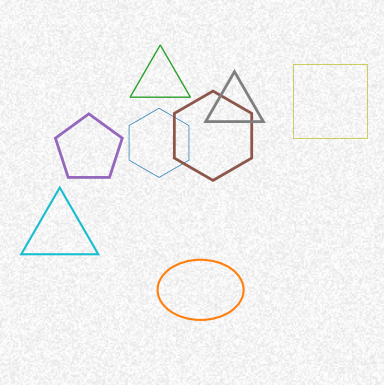[{"shape": "hexagon", "thickness": 0.5, "radius": 0.45, "center": [0.413, 0.629]}, {"shape": "oval", "thickness": 1.5, "radius": 0.56, "center": [0.521, 0.247]}, {"shape": "triangle", "thickness": 1, "radius": 0.45, "center": [0.416, 0.793]}, {"shape": "pentagon", "thickness": 2, "radius": 0.46, "center": [0.231, 0.613]}, {"shape": "hexagon", "thickness": 2, "radius": 0.58, "center": [0.553, 0.647]}, {"shape": "triangle", "thickness": 2, "radius": 0.43, "center": [0.609, 0.727]}, {"shape": "square", "thickness": 0.5, "radius": 0.48, "center": [0.857, 0.737]}, {"shape": "triangle", "thickness": 1.5, "radius": 0.58, "center": [0.155, 0.397]}]